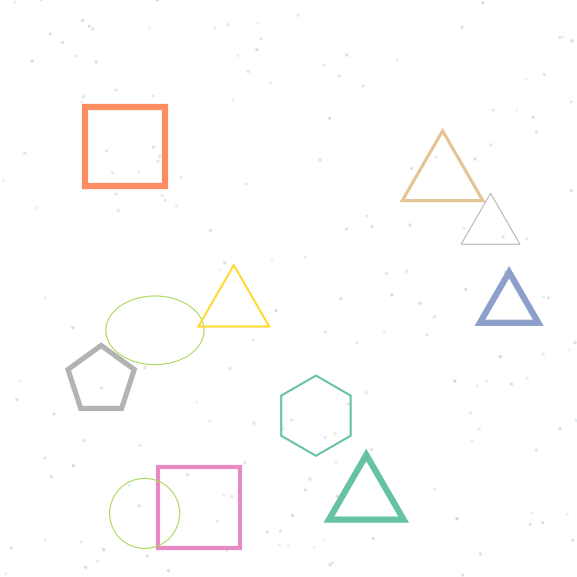[{"shape": "triangle", "thickness": 3, "radius": 0.37, "center": [0.634, 0.137]}, {"shape": "hexagon", "thickness": 1, "radius": 0.35, "center": [0.547, 0.279]}, {"shape": "square", "thickness": 3, "radius": 0.34, "center": [0.217, 0.746]}, {"shape": "triangle", "thickness": 3, "radius": 0.29, "center": [0.882, 0.469]}, {"shape": "square", "thickness": 2, "radius": 0.35, "center": [0.345, 0.12]}, {"shape": "circle", "thickness": 0.5, "radius": 0.3, "center": [0.25, 0.11]}, {"shape": "oval", "thickness": 0.5, "radius": 0.42, "center": [0.268, 0.427]}, {"shape": "triangle", "thickness": 1, "radius": 0.35, "center": [0.405, 0.469]}, {"shape": "triangle", "thickness": 1.5, "radius": 0.4, "center": [0.766, 0.692]}, {"shape": "pentagon", "thickness": 2.5, "radius": 0.3, "center": [0.175, 0.341]}, {"shape": "triangle", "thickness": 0.5, "radius": 0.29, "center": [0.849, 0.606]}]